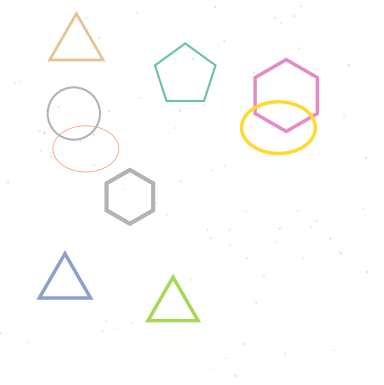[{"shape": "pentagon", "thickness": 1.5, "radius": 0.41, "center": [0.481, 0.805]}, {"shape": "oval", "thickness": 0.5, "radius": 0.43, "center": [0.223, 0.613]}, {"shape": "triangle", "thickness": 2.5, "radius": 0.38, "center": [0.169, 0.264]}, {"shape": "hexagon", "thickness": 2.5, "radius": 0.47, "center": [0.743, 0.752]}, {"shape": "triangle", "thickness": 2.5, "radius": 0.38, "center": [0.449, 0.205]}, {"shape": "oval", "thickness": 2.5, "radius": 0.48, "center": [0.723, 0.668]}, {"shape": "triangle", "thickness": 2, "radius": 0.4, "center": [0.199, 0.884]}, {"shape": "hexagon", "thickness": 3, "radius": 0.35, "center": [0.337, 0.489]}, {"shape": "circle", "thickness": 1.5, "radius": 0.34, "center": [0.192, 0.705]}]